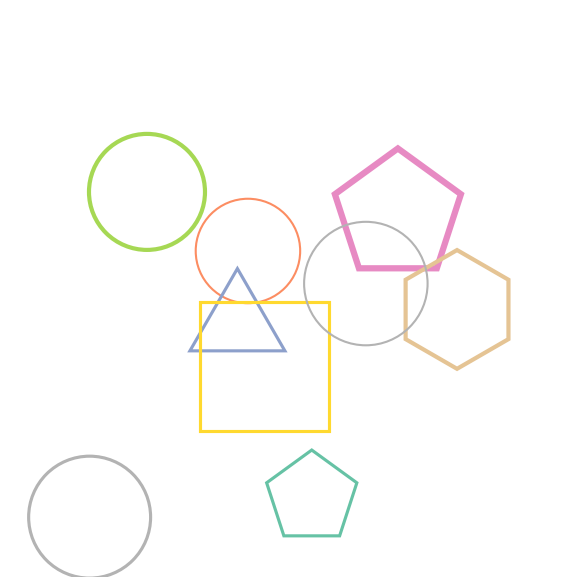[{"shape": "pentagon", "thickness": 1.5, "radius": 0.41, "center": [0.54, 0.138]}, {"shape": "circle", "thickness": 1, "radius": 0.45, "center": [0.429, 0.565]}, {"shape": "triangle", "thickness": 1.5, "radius": 0.47, "center": [0.411, 0.439]}, {"shape": "pentagon", "thickness": 3, "radius": 0.57, "center": [0.689, 0.627]}, {"shape": "circle", "thickness": 2, "radius": 0.5, "center": [0.255, 0.667]}, {"shape": "square", "thickness": 1.5, "radius": 0.56, "center": [0.458, 0.365]}, {"shape": "hexagon", "thickness": 2, "radius": 0.51, "center": [0.791, 0.463]}, {"shape": "circle", "thickness": 1.5, "radius": 0.53, "center": [0.155, 0.104]}, {"shape": "circle", "thickness": 1, "radius": 0.53, "center": [0.634, 0.508]}]